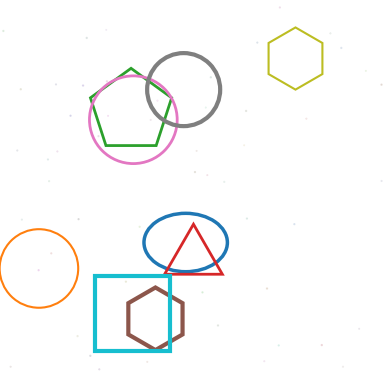[{"shape": "oval", "thickness": 2.5, "radius": 0.54, "center": [0.482, 0.37]}, {"shape": "circle", "thickness": 1.5, "radius": 0.51, "center": [0.101, 0.303]}, {"shape": "pentagon", "thickness": 2, "radius": 0.55, "center": [0.34, 0.712]}, {"shape": "triangle", "thickness": 2, "radius": 0.43, "center": [0.503, 0.331]}, {"shape": "hexagon", "thickness": 3, "radius": 0.41, "center": [0.404, 0.172]}, {"shape": "circle", "thickness": 2, "radius": 0.57, "center": [0.346, 0.689]}, {"shape": "circle", "thickness": 3, "radius": 0.47, "center": [0.477, 0.767]}, {"shape": "hexagon", "thickness": 1.5, "radius": 0.4, "center": [0.768, 0.848]}, {"shape": "square", "thickness": 3, "radius": 0.49, "center": [0.344, 0.185]}]